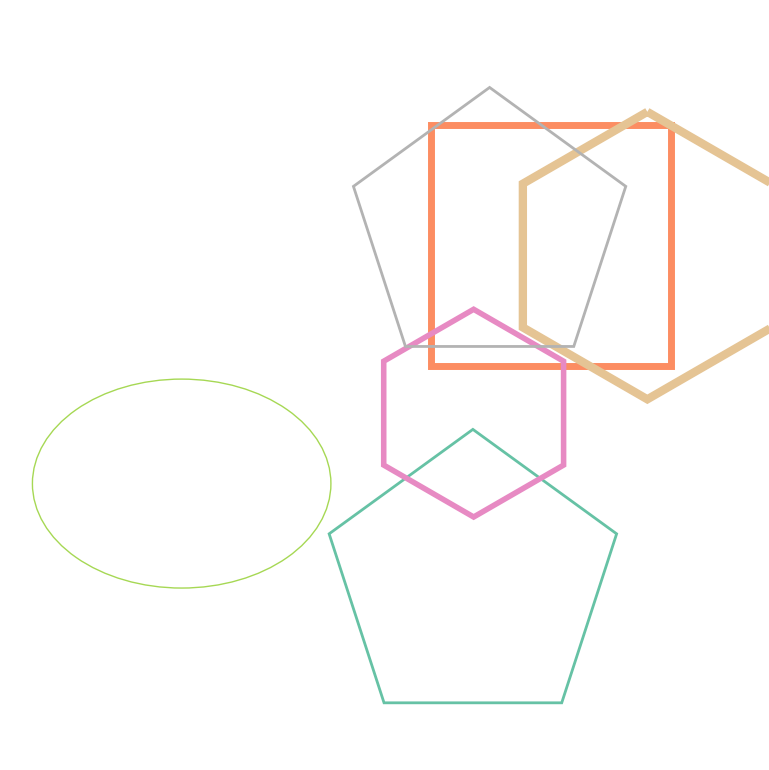[{"shape": "pentagon", "thickness": 1, "radius": 0.98, "center": [0.614, 0.246]}, {"shape": "square", "thickness": 2.5, "radius": 0.78, "center": [0.716, 0.681]}, {"shape": "hexagon", "thickness": 2, "radius": 0.67, "center": [0.615, 0.463]}, {"shape": "oval", "thickness": 0.5, "radius": 0.97, "center": [0.236, 0.372]}, {"shape": "hexagon", "thickness": 3, "radius": 0.93, "center": [0.841, 0.668]}, {"shape": "pentagon", "thickness": 1, "radius": 0.93, "center": [0.636, 0.7]}]